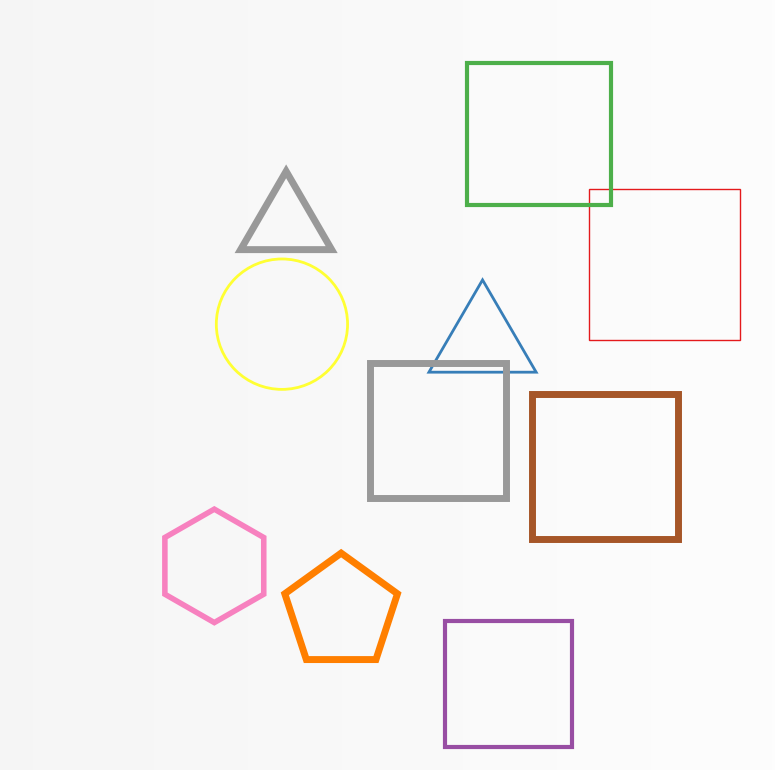[{"shape": "square", "thickness": 0.5, "radius": 0.49, "center": [0.857, 0.657]}, {"shape": "triangle", "thickness": 1, "radius": 0.4, "center": [0.623, 0.557]}, {"shape": "square", "thickness": 1.5, "radius": 0.46, "center": [0.696, 0.826]}, {"shape": "square", "thickness": 1.5, "radius": 0.41, "center": [0.656, 0.111]}, {"shape": "pentagon", "thickness": 2.5, "radius": 0.38, "center": [0.44, 0.205]}, {"shape": "circle", "thickness": 1, "radius": 0.42, "center": [0.364, 0.579]}, {"shape": "square", "thickness": 2.5, "radius": 0.47, "center": [0.78, 0.394]}, {"shape": "hexagon", "thickness": 2, "radius": 0.37, "center": [0.277, 0.265]}, {"shape": "square", "thickness": 2.5, "radius": 0.44, "center": [0.566, 0.441]}, {"shape": "triangle", "thickness": 2.5, "radius": 0.34, "center": [0.369, 0.71]}]